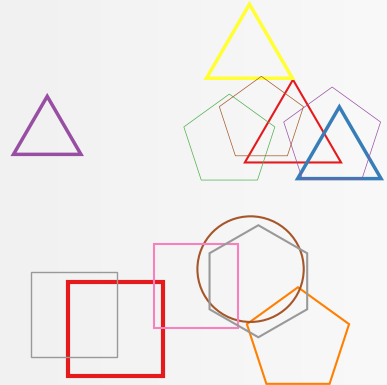[{"shape": "triangle", "thickness": 1.5, "radius": 0.72, "center": [0.756, 0.65]}, {"shape": "square", "thickness": 3, "radius": 0.61, "center": [0.298, 0.145]}, {"shape": "triangle", "thickness": 2.5, "radius": 0.62, "center": [0.876, 0.598]}, {"shape": "pentagon", "thickness": 0.5, "radius": 0.62, "center": [0.592, 0.632]}, {"shape": "pentagon", "thickness": 0.5, "radius": 0.66, "center": [0.857, 0.642]}, {"shape": "triangle", "thickness": 2.5, "radius": 0.5, "center": [0.122, 0.649]}, {"shape": "pentagon", "thickness": 1.5, "radius": 0.69, "center": [0.769, 0.115]}, {"shape": "triangle", "thickness": 2.5, "radius": 0.64, "center": [0.644, 0.861]}, {"shape": "pentagon", "thickness": 0.5, "radius": 0.57, "center": [0.675, 0.688]}, {"shape": "circle", "thickness": 1.5, "radius": 0.69, "center": [0.647, 0.301]}, {"shape": "square", "thickness": 1.5, "radius": 0.54, "center": [0.507, 0.257]}, {"shape": "hexagon", "thickness": 1.5, "radius": 0.73, "center": [0.667, 0.269]}, {"shape": "square", "thickness": 1, "radius": 0.55, "center": [0.191, 0.182]}]